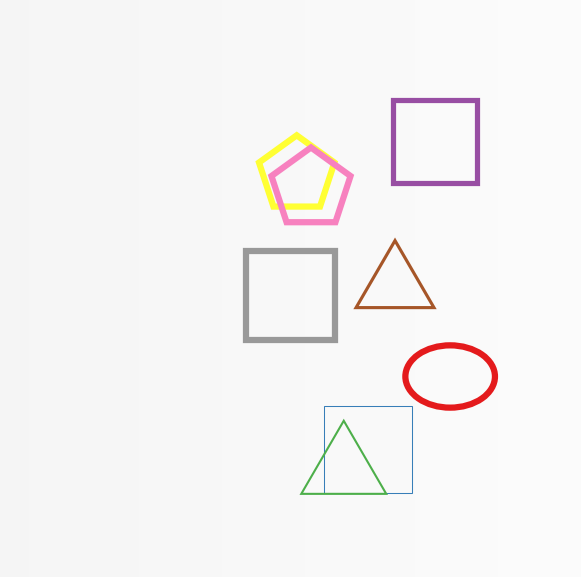[{"shape": "oval", "thickness": 3, "radius": 0.39, "center": [0.774, 0.347]}, {"shape": "square", "thickness": 0.5, "radius": 0.38, "center": [0.633, 0.221]}, {"shape": "triangle", "thickness": 1, "radius": 0.42, "center": [0.591, 0.186]}, {"shape": "square", "thickness": 2.5, "radius": 0.36, "center": [0.748, 0.754]}, {"shape": "pentagon", "thickness": 3, "radius": 0.34, "center": [0.511, 0.697]}, {"shape": "triangle", "thickness": 1.5, "radius": 0.39, "center": [0.68, 0.505]}, {"shape": "pentagon", "thickness": 3, "radius": 0.36, "center": [0.535, 0.672]}, {"shape": "square", "thickness": 3, "radius": 0.38, "center": [0.5, 0.487]}]